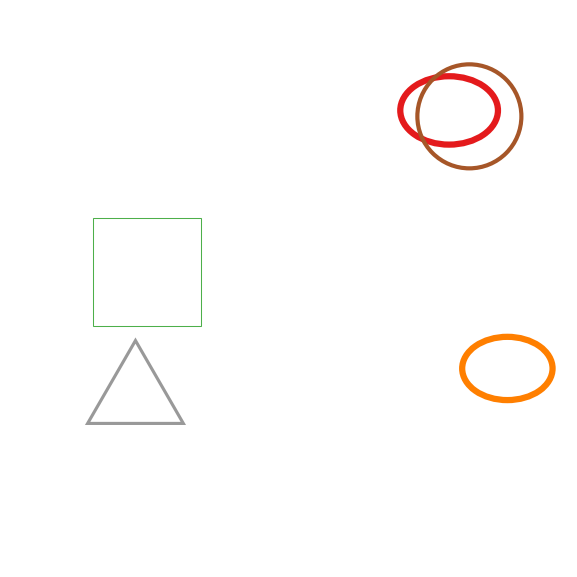[{"shape": "oval", "thickness": 3, "radius": 0.42, "center": [0.778, 0.808]}, {"shape": "square", "thickness": 0.5, "radius": 0.47, "center": [0.255, 0.529]}, {"shape": "oval", "thickness": 3, "radius": 0.39, "center": [0.879, 0.361]}, {"shape": "circle", "thickness": 2, "radius": 0.45, "center": [0.813, 0.798]}, {"shape": "triangle", "thickness": 1.5, "radius": 0.48, "center": [0.235, 0.314]}]